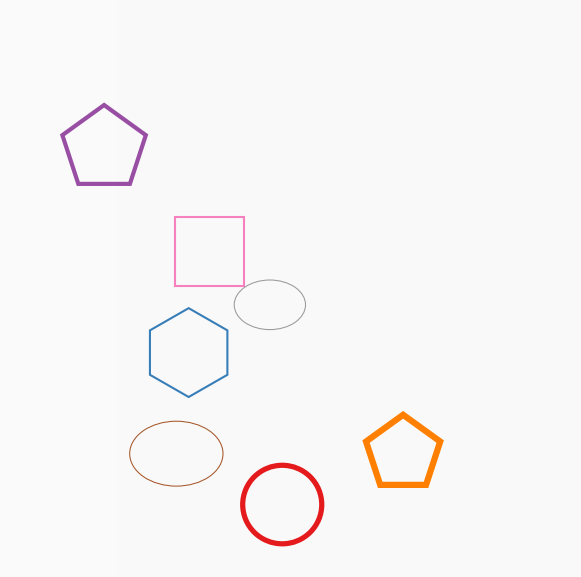[{"shape": "circle", "thickness": 2.5, "radius": 0.34, "center": [0.486, 0.125]}, {"shape": "hexagon", "thickness": 1, "radius": 0.38, "center": [0.325, 0.389]}, {"shape": "pentagon", "thickness": 2, "radius": 0.38, "center": [0.179, 0.742]}, {"shape": "pentagon", "thickness": 3, "radius": 0.34, "center": [0.694, 0.214]}, {"shape": "oval", "thickness": 0.5, "radius": 0.4, "center": [0.303, 0.214]}, {"shape": "square", "thickness": 1, "radius": 0.3, "center": [0.361, 0.563]}, {"shape": "oval", "thickness": 0.5, "radius": 0.31, "center": [0.464, 0.471]}]